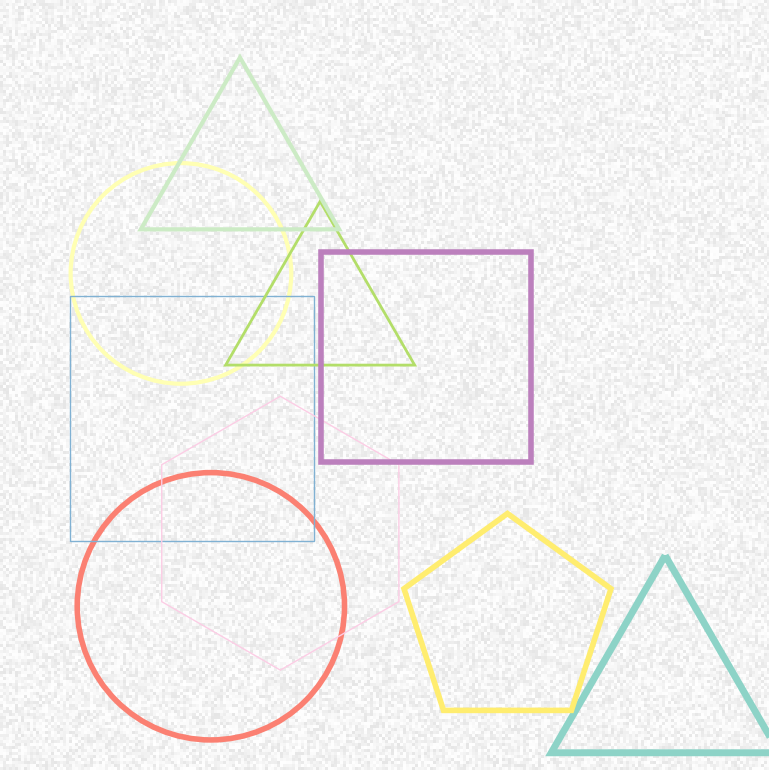[{"shape": "triangle", "thickness": 2.5, "radius": 0.85, "center": [0.864, 0.108]}, {"shape": "circle", "thickness": 1.5, "radius": 0.72, "center": [0.235, 0.645]}, {"shape": "circle", "thickness": 2, "radius": 0.87, "center": [0.274, 0.213]}, {"shape": "square", "thickness": 0.5, "radius": 0.79, "center": [0.249, 0.457]}, {"shape": "triangle", "thickness": 1, "radius": 0.71, "center": [0.416, 0.597]}, {"shape": "hexagon", "thickness": 0.5, "radius": 0.89, "center": [0.364, 0.308]}, {"shape": "square", "thickness": 2, "radius": 0.68, "center": [0.553, 0.536]}, {"shape": "triangle", "thickness": 1.5, "radius": 0.74, "center": [0.312, 0.777]}, {"shape": "pentagon", "thickness": 2, "radius": 0.71, "center": [0.659, 0.192]}]